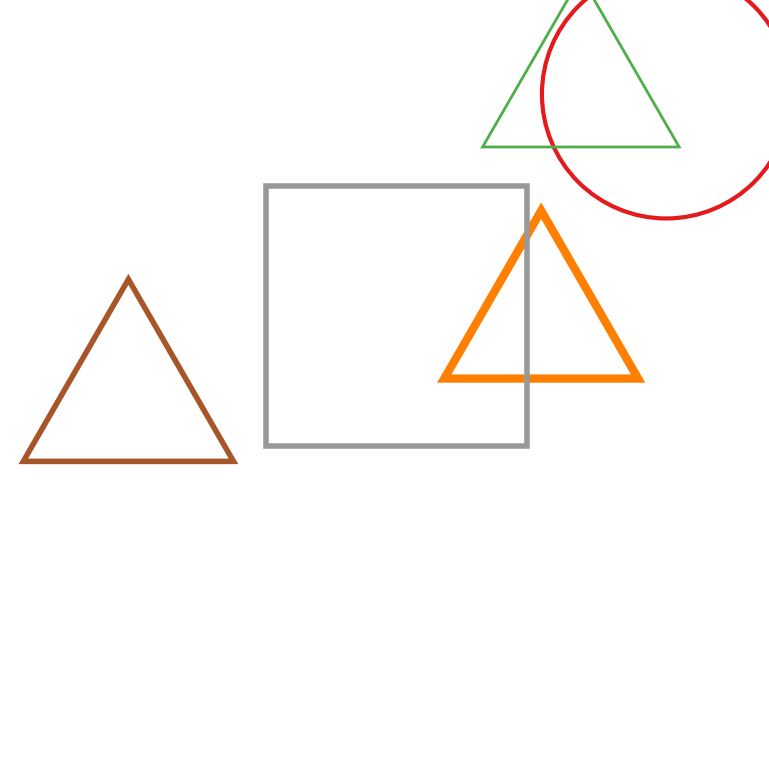[{"shape": "circle", "thickness": 1.5, "radius": 0.81, "center": [0.865, 0.878]}, {"shape": "triangle", "thickness": 1, "radius": 0.74, "center": [0.754, 0.883]}, {"shape": "triangle", "thickness": 3, "radius": 0.73, "center": [0.703, 0.581]}, {"shape": "triangle", "thickness": 2, "radius": 0.79, "center": [0.167, 0.48]}, {"shape": "square", "thickness": 2, "radius": 0.85, "center": [0.515, 0.589]}]